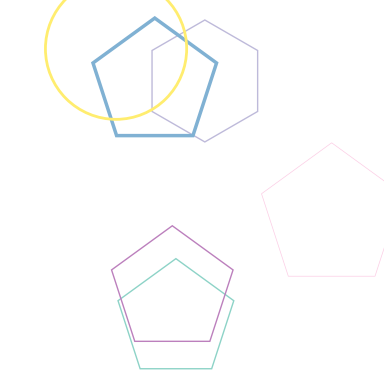[{"shape": "pentagon", "thickness": 1, "radius": 0.79, "center": [0.457, 0.17]}, {"shape": "hexagon", "thickness": 1, "radius": 0.79, "center": [0.532, 0.79]}, {"shape": "pentagon", "thickness": 2.5, "radius": 0.84, "center": [0.402, 0.784]}, {"shape": "pentagon", "thickness": 0.5, "radius": 0.96, "center": [0.861, 0.438]}, {"shape": "pentagon", "thickness": 1, "radius": 0.83, "center": [0.448, 0.248]}, {"shape": "circle", "thickness": 2, "radius": 0.92, "center": [0.301, 0.873]}]